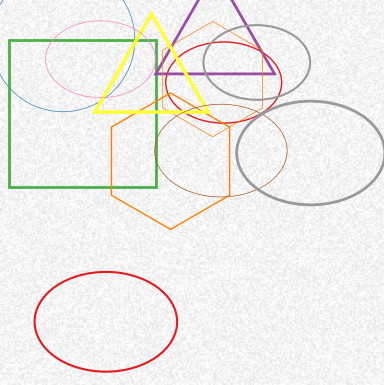[{"shape": "oval", "thickness": 1.5, "radius": 0.93, "center": [0.275, 0.164]}, {"shape": "oval", "thickness": 1, "radius": 0.75, "center": [0.581, 0.786]}, {"shape": "circle", "thickness": 0.5, "radius": 0.93, "center": [0.163, 0.897]}, {"shape": "square", "thickness": 2, "radius": 0.95, "center": [0.214, 0.706]}, {"shape": "triangle", "thickness": 2, "radius": 0.89, "center": [0.559, 0.897]}, {"shape": "hexagon", "thickness": 1, "radius": 0.89, "center": [0.443, 0.581]}, {"shape": "hexagon", "thickness": 0.5, "radius": 0.75, "center": [0.552, 0.795]}, {"shape": "triangle", "thickness": 2.5, "radius": 0.85, "center": [0.393, 0.794]}, {"shape": "oval", "thickness": 0.5, "radius": 0.86, "center": [0.574, 0.609]}, {"shape": "oval", "thickness": 0.5, "radius": 0.71, "center": [0.261, 0.846]}, {"shape": "oval", "thickness": 2, "radius": 0.96, "center": [0.807, 0.603]}, {"shape": "oval", "thickness": 1.5, "radius": 0.69, "center": [0.667, 0.838]}]